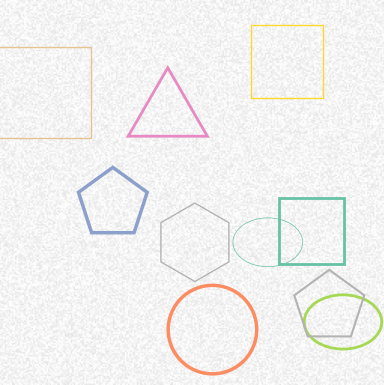[{"shape": "square", "thickness": 2, "radius": 0.42, "center": [0.809, 0.4]}, {"shape": "oval", "thickness": 0.5, "radius": 0.45, "center": [0.696, 0.371]}, {"shape": "circle", "thickness": 2.5, "radius": 0.57, "center": [0.552, 0.144]}, {"shape": "pentagon", "thickness": 2.5, "radius": 0.47, "center": [0.293, 0.471]}, {"shape": "triangle", "thickness": 2, "radius": 0.59, "center": [0.436, 0.706]}, {"shape": "oval", "thickness": 2, "radius": 0.5, "center": [0.891, 0.164]}, {"shape": "square", "thickness": 1, "radius": 0.47, "center": [0.746, 0.84]}, {"shape": "square", "thickness": 1, "radius": 0.6, "center": [0.116, 0.76]}, {"shape": "hexagon", "thickness": 1, "radius": 0.51, "center": [0.506, 0.371]}, {"shape": "pentagon", "thickness": 1.5, "radius": 0.48, "center": [0.855, 0.204]}]